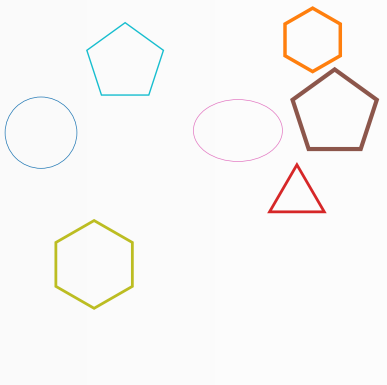[{"shape": "circle", "thickness": 0.5, "radius": 0.46, "center": [0.106, 0.655]}, {"shape": "hexagon", "thickness": 2.5, "radius": 0.41, "center": [0.807, 0.896]}, {"shape": "triangle", "thickness": 2, "radius": 0.41, "center": [0.766, 0.491]}, {"shape": "pentagon", "thickness": 3, "radius": 0.57, "center": [0.864, 0.705]}, {"shape": "oval", "thickness": 0.5, "radius": 0.57, "center": [0.614, 0.661]}, {"shape": "hexagon", "thickness": 2, "radius": 0.57, "center": [0.243, 0.313]}, {"shape": "pentagon", "thickness": 1, "radius": 0.52, "center": [0.323, 0.837]}]